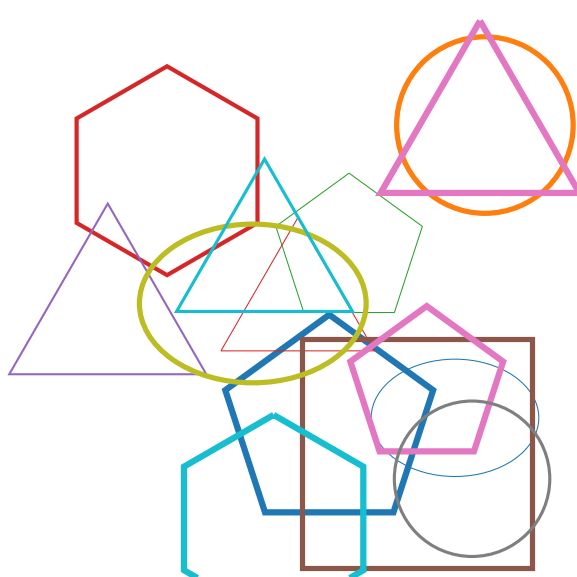[{"shape": "oval", "thickness": 0.5, "radius": 0.73, "center": [0.788, 0.276]}, {"shape": "pentagon", "thickness": 3, "radius": 0.95, "center": [0.57, 0.265]}, {"shape": "circle", "thickness": 2.5, "radius": 0.76, "center": [0.84, 0.783]}, {"shape": "pentagon", "thickness": 0.5, "radius": 0.67, "center": [0.604, 0.566]}, {"shape": "triangle", "thickness": 0.5, "radius": 0.77, "center": [0.516, 0.468]}, {"shape": "hexagon", "thickness": 2, "radius": 0.9, "center": [0.289, 0.704]}, {"shape": "triangle", "thickness": 1, "radius": 0.99, "center": [0.187, 0.45]}, {"shape": "square", "thickness": 2.5, "radius": 0.99, "center": [0.722, 0.214]}, {"shape": "triangle", "thickness": 3, "radius": 0.99, "center": [0.831, 0.764]}, {"shape": "pentagon", "thickness": 3, "radius": 0.7, "center": [0.739, 0.33]}, {"shape": "circle", "thickness": 1.5, "radius": 0.67, "center": [0.817, 0.17]}, {"shape": "oval", "thickness": 2.5, "radius": 0.98, "center": [0.438, 0.474]}, {"shape": "triangle", "thickness": 1.5, "radius": 0.88, "center": [0.458, 0.548]}, {"shape": "hexagon", "thickness": 3, "radius": 0.9, "center": [0.474, 0.101]}]